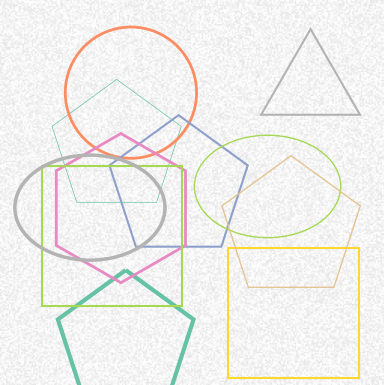[{"shape": "pentagon", "thickness": 0.5, "radius": 0.88, "center": [0.303, 0.617]}, {"shape": "pentagon", "thickness": 3, "radius": 0.93, "center": [0.327, 0.113]}, {"shape": "circle", "thickness": 2, "radius": 0.85, "center": [0.34, 0.759]}, {"shape": "pentagon", "thickness": 1.5, "radius": 0.94, "center": [0.464, 0.512]}, {"shape": "hexagon", "thickness": 2, "radius": 0.97, "center": [0.314, 0.459]}, {"shape": "oval", "thickness": 1, "radius": 0.95, "center": [0.695, 0.516]}, {"shape": "square", "thickness": 1.5, "radius": 0.91, "center": [0.291, 0.387]}, {"shape": "square", "thickness": 1.5, "radius": 0.85, "center": [0.763, 0.187]}, {"shape": "pentagon", "thickness": 1, "radius": 0.95, "center": [0.756, 0.407]}, {"shape": "oval", "thickness": 2.5, "radius": 0.97, "center": [0.234, 0.461]}, {"shape": "triangle", "thickness": 1.5, "radius": 0.74, "center": [0.807, 0.776]}]